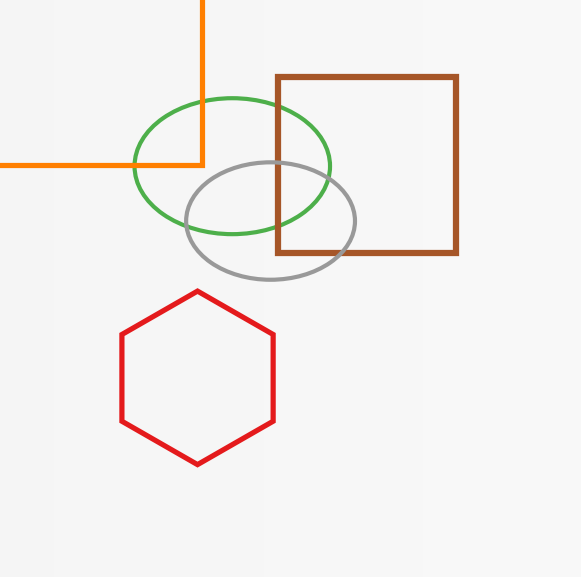[{"shape": "hexagon", "thickness": 2.5, "radius": 0.75, "center": [0.34, 0.345]}, {"shape": "oval", "thickness": 2, "radius": 0.84, "center": [0.4, 0.711]}, {"shape": "square", "thickness": 2.5, "radius": 0.92, "center": [0.163, 0.899]}, {"shape": "square", "thickness": 3, "radius": 0.76, "center": [0.631, 0.713]}, {"shape": "oval", "thickness": 2, "radius": 0.73, "center": [0.465, 0.616]}]